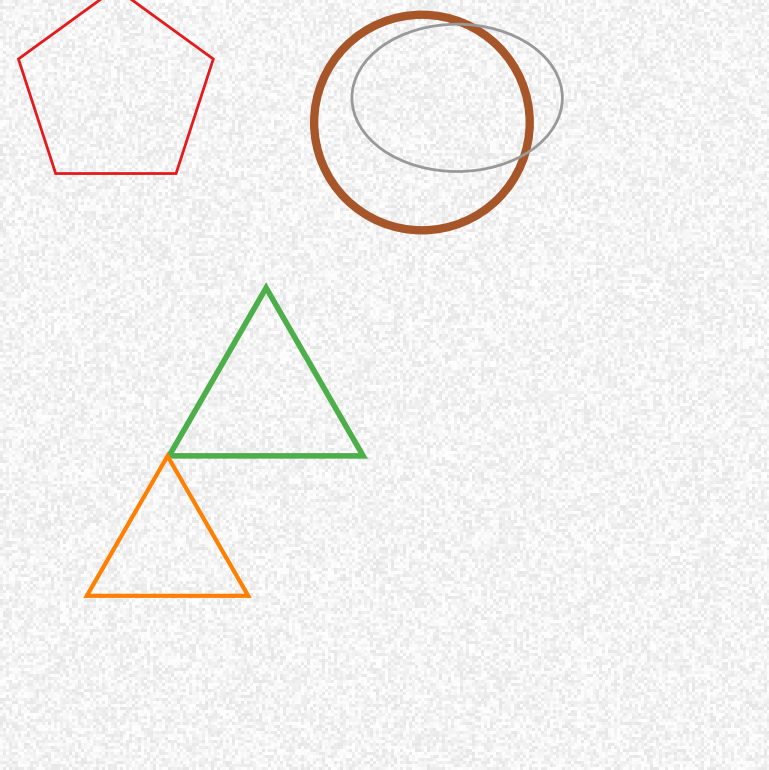[{"shape": "pentagon", "thickness": 1, "radius": 0.67, "center": [0.15, 0.882]}, {"shape": "triangle", "thickness": 2, "radius": 0.73, "center": [0.346, 0.481]}, {"shape": "triangle", "thickness": 1.5, "radius": 0.61, "center": [0.218, 0.287]}, {"shape": "circle", "thickness": 3, "radius": 0.7, "center": [0.548, 0.841]}, {"shape": "oval", "thickness": 1, "radius": 0.68, "center": [0.594, 0.873]}]